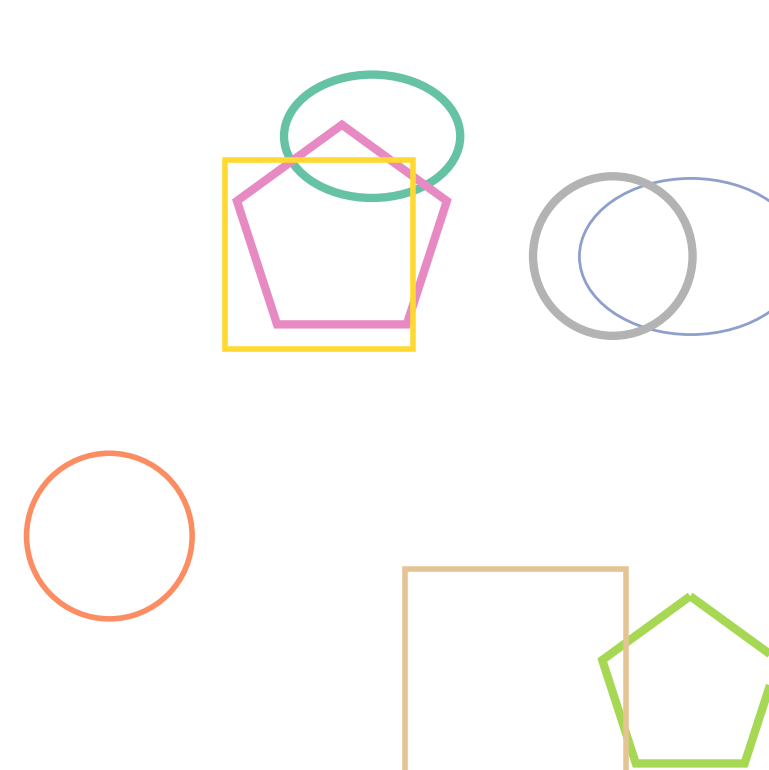[{"shape": "oval", "thickness": 3, "radius": 0.57, "center": [0.483, 0.823]}, {"shape": "circle", "thickness": 2, "radius": 0.54, "center": [0.142, 0.304]}, {"shape": "oval", "thickness": 1, "radius": 0.72, "center": [0.897, 0.667]}, {"shape": "pentagon", "thickness": 3, "radius": 0.72, "center": [0.444, 0.695]}, {"shape": "pentagon", "thickness": 3, "radius": 0.6, "center": [0.896, 0.106]}, {"shape": "square", "thickness": 2, "radius": 0.61, "center": [0.414, 0.669]}, {"shape": "square", "thickness": 2, "radius": 0.72, "center": [0.67, 0.117]}, {"shape": "circle", "thickness": 3, "radius": 0.52, "center": [0.796, 0.667]}]